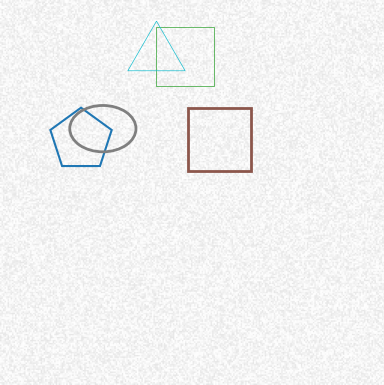[{"shape": "pentagon", "thickness": 1.5, "radius": 0.42, "center": [0.21, 0.637]}, {"shape": "square", "thickness": 0.5, "radius": 0.38, "center": [0.48, 0.853]}, {"shape": "square", "thickness": 2, "radius": 0.41, "center": [0.57, 0.637]}, {"shape": "oval", "thickness": 2, "radius": 0.43, "center": [0.267, 0.666]}, {"shape": "triangle", "thickness": 0.5, "radius": 0.43, "center": [0.406, 0.859]}]